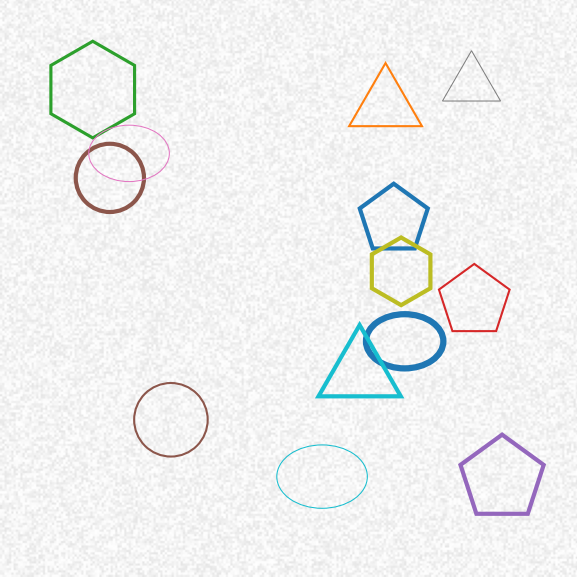[{"shape": "pentagon", "thickness": 2, "radius": 0.31, "center": [0.682, 0.619]}, {"shape": "oval", "thickness": 3, "radius": 0.34, "center": [0.701, 0.408]}, {"shape": "triangle", "thickness": 1, "radius": 0.36, "center": [0.668, 0.817]}, {"shape": "hexagon", "thickness": 1.5, "radius": 0.42, "center": [0.161, 0.844]}, {"shape": "pentagon", "thickness": 1, "radius": 0.32, "center": [0.821, 0.478]}, {"shape": "pentagon", "thickness": 2, "radius": 0.38, "center": [0.869, 0.171]}, {"shape": "circle", "thickness": 1, "radius": 0.32, "center": [0.296, 0.272]}, {"shape": "circle", "thickness": 2, "radius": 0.3, "center": [0.19, 0.691]}, {"shape": "oval", "thickness": 0.5, "radius": 0.35, "center": [0.223, 0.734]}, {"shape": "triangle", "thickness": 0.5, "radius": 0.29, "center": [0.816, 0.853]}, {"shape": "hexagon", "thickness": 2, "radius": 0.29, "center": [0.695, 0.529]}, {"shape": "triangle", "thickness": 2, "radius": 0.41, "center": [0.623, 0.354]}, {"shape": "oval", "thickness": 0.5, "radius": 0.39, "center": [0.558, 0.174]}]